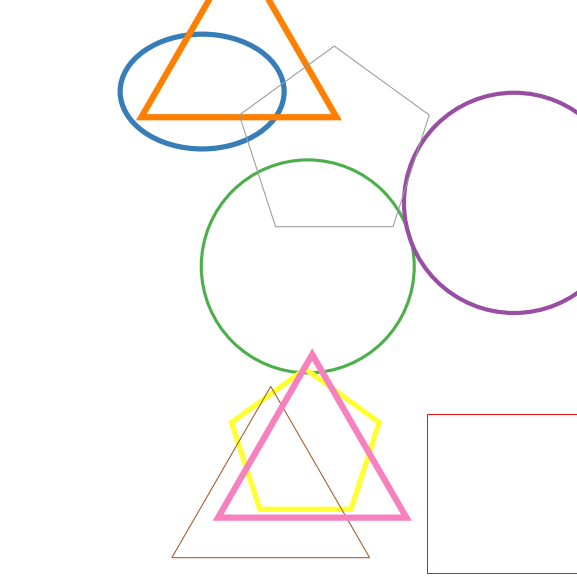[{"shape": "square", "thickness": 0.5, "radius": 0.69, "center": [0.878, 0.145]}, {"shape": "oval", "thickness": 2.5, "radius": 0.71, "center": [0.35, 0.841]}, {"shape": "circle", "thickness": 1.5, "radius": 0.92, "center": [0.533, 0.538]}, {"shape": "circle", "thickness": 2, "radius": 0.95, "center": [0.89, 0.648]}, {"shape": "triangle", "thickness": 3, "radius": 0.98, "center": [0.414, 0.894]}, {"shape": "pentagon", "thickness": 2.5, "radius": 0.67, "center": [0.529, 0.226]}, {"shape": "triangle", "thickness": 0.5, "radius": 0.99, "center": [0.469, 0.132]}, {"shape": "triangle", "thickness": 3, "radius": 0.94, "center": [0.541, 0.197]}, {"shape": "pentagon", "thickness": 0.5, "radius": 0.86, "center": [0.579, 0.746]}]